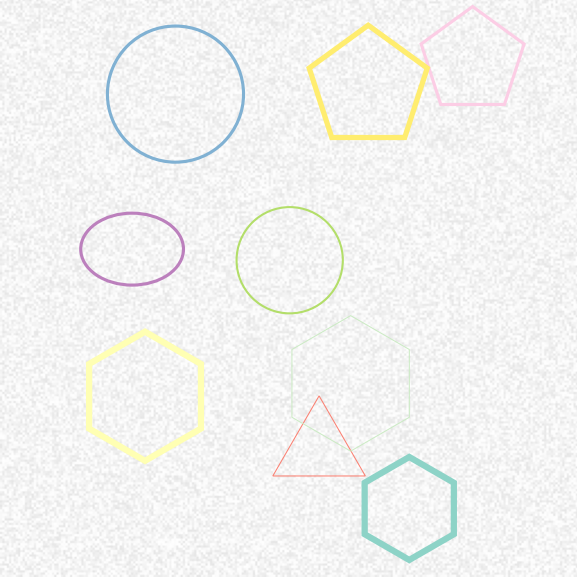[{"shape": "hexagon", "thickness": 3, "radius": 0.45, "center": [0.709, 0.119]}, {"shape": "hexagon", "thickness": 3, "radius": 0.56, "center": [0.251, 0.313]}, {"shape": "triangle", "thickness": 0.5, "radius": 0.46, "center": [0.553, 0.221]}, {"shape": "circle", "thickness": 1.5, "radius": 0.59, "center": [0.304, 0.836]}, {"shape": "circle", "thickness": 1, "radius": 0.46, "center": [0.502, 0.549]}, {"shape": "pentagon", "thickness": 1.5, "radius": 0.47, "center": [0.818, 0.894]}, {"shape": "oval", "thickness": 1.5, "radius": 0.44, "center": [0.229, 0.568]}, {"shape": "hexagon", "thickness": 0.5, "radius": 0.59, "center": [0.607, 0.335]}, {"shape": "pentagon", "thickness": 2.5, "radius": 0.54, "center": [0.638, 0.848]}]